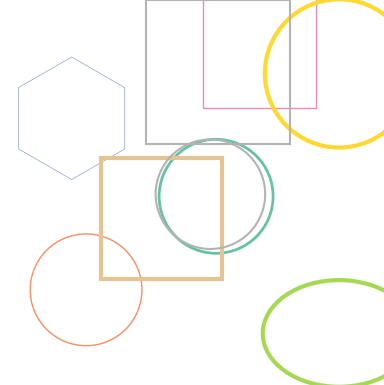[{"shape": "circle", "thickness": 2, "radius": 0.74, "center": [0.561, 0.49]}, {"shape": "circle", "thickness": 1, "radius": 0.73, "center": [0.224, 0.247]}, {"shape": "hexagon", "thickness": 0.5, "radius": 0.8, "center": [0.186, 0.693]}, {"shape": "square", "thickness": 1, "radius": 0.74, "center": [0.674, 0.867]}, {"shape": "oval", "thickness": 3, "radius": 0.99, "center": [0.88, 0.134]}, {"shape": "circle", "thickness": 3, "radius": 0.96, "center": [0.88, 0.809]}, {"shape": "square", "thickness": 3, "radius": 0.78, "center": [0.419, 0.432]}, {"shape": "square", "thickness": 1.5, "radius": 0.94, "center": [0.566, 0.813]}, {"shape": "circle", "thickness": 1.5, "radius": 0.71, "center": [0.547, 0.496]}]